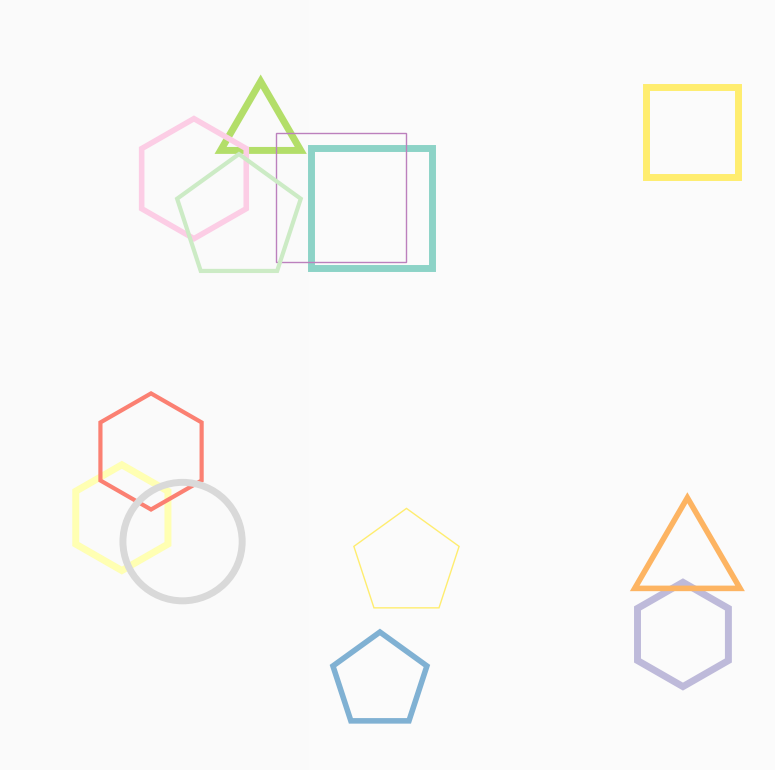[{"shape": "square", "thickness": 2.5, "radius": 0.39, "center": [0.479, 0.73]}, {"shape": "hexagon", "thickness": 2.5, "radius": 0.34, "center": [0.157, 0.328]}, {"shape": "hexagon", "thickness": 2.5, "radius": 0.34, "center": [0.881, 0.176]}, {"shape": "hexagon", "thickness": 1.5, "radius": 0.38, "center": [0.195, 0.414]}, {"shape": "pentagon", "thickness": 2, "radius": 0.32, "center": [0.49, 0.115]}, {"shape": "triangle", "thickness": 2, "radius": 0.39, "center": [0.887, 0.275]}, {"shape": "triangle", "thickness": 2.5, "radius": 0.3, "center": [0.336, 0.835]}, {"shape": "hexagon", "thickness": 2, "radius": 0.39, "center": [0.25, 0.768]}, {"shape": "circle", "thickness": 2.5, "radius": 0.38, "center": [0.236, 0.297]}, {"shape": "square", "thickness": 0.5, "radius": 0.42, "center": [0.44, 0.744]}, {"shape": "pentagon", "thickness": 1.5, "radius": 0.42, "center": [0.308, 0.716]}, {"shape": "square", "thickness": 2.5, "radius": 0.29, "center": [0.893, 0.828]}, {"shape": "pentagon", "thickness": 0.5, "radius": 0.36, "center": [0.524, 0.268]}]